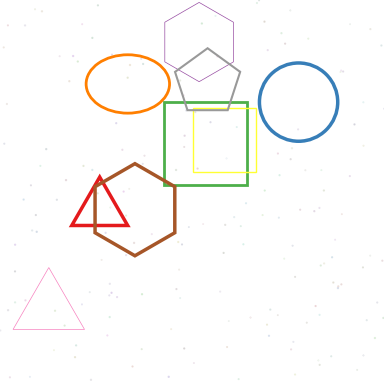[{"shape": "triangle", "thickness": 2.5, "radius": 0.42, "center": [0.259, 0.456]}, {"shape": "circle", "thickness": 2.5, "radius": 0.51, "center": [0.776, 0.735]}, {"shape": "square", "thickness": 2, "radius": 0.54, "center": [0.533, 0.628]}, {"shape": "hexagon", "thickness": 0.5, "radius": 0.51, "center": [0.517, 0.891]}, {"shape": "oval", "thickness": 2, "radius": 0.54, "center": [0.332, 0.782]}, {"shape": "square", "thickness": 1, "radius": 0.41, "center": [0.583, 0.637]}, {"shape": "hexagon", "thickness": 2.5, "radius": 0.6, "center": [0.35, 0.455]}, {"shape": "triangle", "thickness": 0.5, "radius": 0.54, "center": [0.127, 0.198]}, {"shape": "pentagon", "thickness": 1.5, "radius": 0.44, "center": [0.539, 0.786]}]